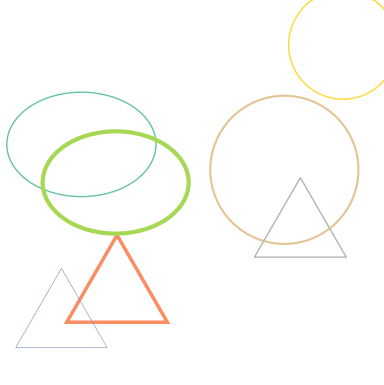[{"shape": "oval", "thickness": 1, "radius": 0.97, "center": [0.212, 0.625]}, {"shape": "triangle", "thickness": 2.5, "radius": 0.75, "center": [0.304, 0.238]}, {"shape": "triangle", "thickness": 0.5, "radius": 0.69, "center": [0.16, 0.166]}, {"shape": "oval", "thickness": 3, "radius": 0.95, "center": [0.3, 0.526]}, {"shape": "circle", "thickness": 1, "radius": 0.71, "center": [0.891, 0.884]}, {"shape": "circle", "thickness": 1.5, "radius": 0.96, "center": [0.739, 0.559]}, {"shape": "triangle", "thickness": 1, "radius": 0.69, "center": [0.78, 0.401]}]